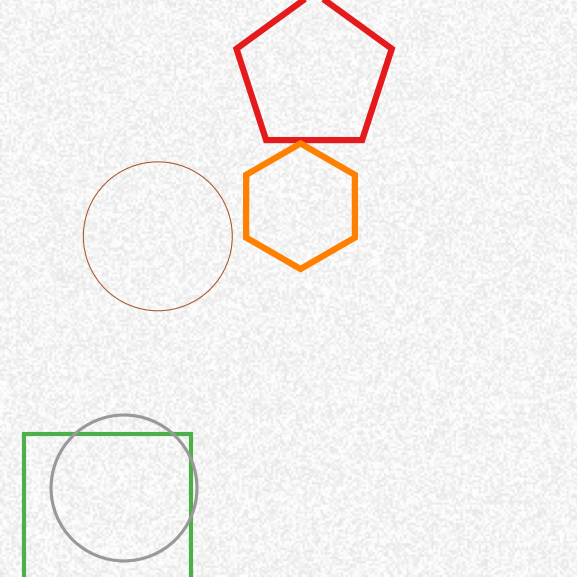[{"shape": "pentagon", "thickness": 3, "radius": 0.71, "center": [0.544, 0.871]}, {"shape": "square", "thickness": 2, "radius": 0.72, "center": [0.186, 0.103]}, {"shape": "hexagon", "thickness": 3, "radius": 0.54, "center": [0.52, 0.642]}, {"shape": "circle", "thickness": 0.5, "radius": 0.64, "center": [0.273, 0.59]}, {"shape": "circle", "thickness": 1.5, "radius": 0.63, "center": [0.215, 0.154]}]